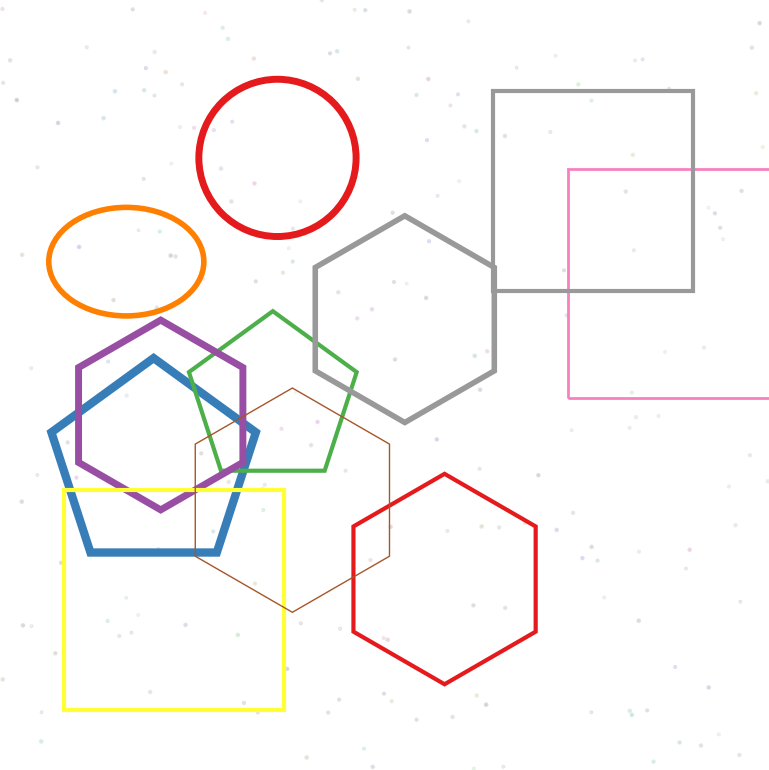[{"shape": "circle", "thickness": 2.5, "radius": 0.51, "center": [0.36, 0.795]}, {"shape": "hexagon", "thickness": 1.5, "radius": 0.68, "center": [0.577, 0.248]}, {"shape": "pentagon", "thickness": 3, "radius": 0.7, "center": [0.2, 0.395]}, {"shape": "pentagon", "thickness": 1.5, "radius": 0.57, "center": [0.354, 0.481]}, {"shape": "hexagon", "thickness": 2.5, "radius": 0.62, "center": [0.209, 0.461]}, {"shape": "oval", "thickness": 2, "radius": 0.5, "center": [0.164, 0.66]}, {"shape": "square", "thickness": 1.5, "radius": 0.71, "center": [0.227, 0.221]}, {"shape": "hexagon", "thickness": 0.5, "radius": 0.73, "center": [0.38, 0.35]}, {"shape": "square", "thickness": 1, "radius": 0.74, "center": [0.886, 0.631]}, {"shape": "hexagon", "thickness": 2, "radius": 0.67, "center": [0.526, 0.586]}, {"shape": "square", "thickness": 1.5, "radius": 0.65, "center": [0.77, 0.752]}]